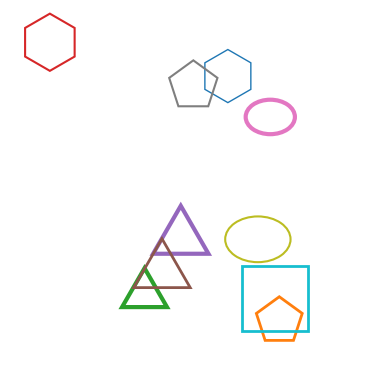[{"shape": "hexagon", "thickness": 1, "radius": 0.34, "center": [0.592, 0.802]}, {"shape": "pentagon", "thickness": 2, "radius": 0.31, "center": [0.725, 0.167]}, {"shape": "triangle", "thickness": 3, "radius": 0.34, "center": [0.375, 0.236]}, {"shape": "hexagon", "thickness": 1.5, "radius": 0.37, "center": [0.13, 0.89]}, {"shape": "triangle", "thickness": 3, "radius": 0.42, "center": [0.47, 0.382]}, {"shape": "triangle", "thickness": 2, "radius": 0.42, "center": [0.421, 0.295]}, {"shape": "oval", "thickness": 3, "radius": 0.32, "center": [0.702, 0.696]}, {"shape": "pentagon", "thickness": 1.5, "radius": 0.33, "center": [0.502, 0.777]}, {"shape": "oval", "thickness": 1.5, "radius": 0.42, "center": [0.67, 0.378]}, {"shape": "square", "thickness": 2, "radius": 0.42, "center": [0.714, 0.226]}]